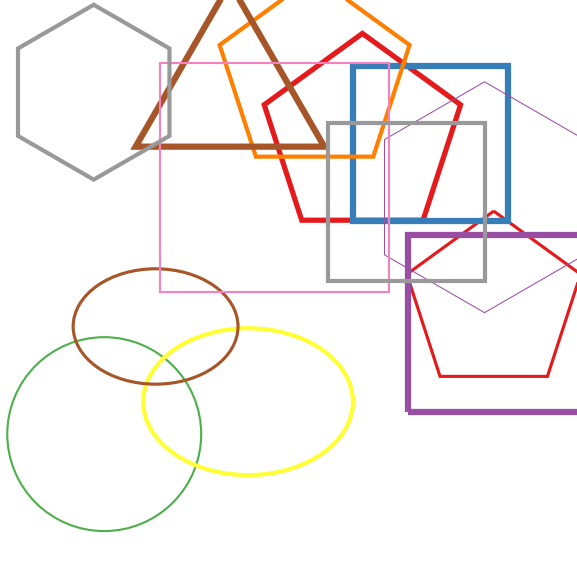[{"shape": "pentagon", "thickness": 2.5, "radius": 0.89, "center": [0.628, 0.762]}, {"shape": "pentagon", "thickness": 1.5, "radius": 0.79, "center": [0.855, 0.475]}, {"shape": "square", "thickness": 3, "radius": 0.67, "center": [0.746, 0.751]}, {"shape": "circle", "thickness": 1, "radius": 0.84, "center": [0.18, 0.247]}, {"shape": "square", "thickness": 3, "radius": 0.77, "center": [0.86, 0.439]}, {"shape": "hexagon", "thickness": 0.5, "radius": 1.0, "center": [0.839, 0.658]}, {"shape": "pentagon", "thickness": 2, "radius": 0.86, "center": [0.545, 0.868]}, {"shape": "oval", "thickness": 2, "radius": 0.91, "center": [0.43, 0.304]}, {"shape": "triangle", "thickness": 3, "radius": 0.94, "center": [0.398, 0.839]}, {"shape": "oval", "thickness": 1.5, "radius": 0.71, "center": [0.269, 0.434]}, {"shape": "square", "thickness": 1, "radius": 0.99, "center": [0.475, 0.692]}, {"shape": "hexagon", "thickness": 2, "radius": 0.76, "center": [0.162, 0.839]}, {"shape": "square", "thickness": 2, "radius": 0.68, "center": [0.704, 0.649]}]